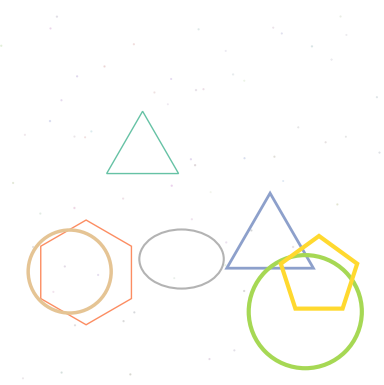[{"shape": "triangle", "thickness": 1, "radius": 0.54, "center": [0.37, 0.603]}, {"shape": "hexagon", "thickness": 1, "radius": 0.68, "center": [0.224, 0.292]}, {"shape": "triangle", "thickness": 2, "radius": 0.65, "center": [0.702, 0.368]}, {"shape": "circle", "thickness": 3, "radius": 0.73, "center": [0.793, 0.19]}, {"shape": "pentagon", "thickness": 3, "radius": 0.52, "center": [0.829, 0.283]}, {"shape": "circle", "thickness": 2.5, "radius": 0.54, "center": [0.181, 0.295]}, {"shape": "oval", "thickness": 1.5, "radius": 0.55, "center": [0.472, 0.327]}]